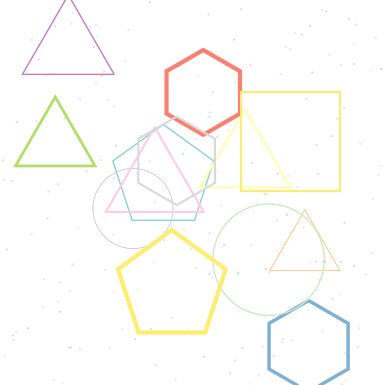[{"shape": "pentagon", "thickness": 1, "radius": 0.69, "center": [0.424, 0.539]}, {"shape": "triangle", "thickness": 1.5, "radius": 0.68, "center": [0.636, 0.581]}, {"shape": "circle", "thickness": 0.5, "radius": 0.52, "center": [0.345, 0.458]}, {"shape": "hexagon", "thickness": 3, "radius": 0.55, "center": [0.528, 0.76]}, {"shape": "hexagon", "thickness": 2.5, "radius": 0.59, "center": [0.801, 0.101]}, {"shape": "triangle", "thickness": 0.5, "radius": 0.53, "center": [0.792, 0.35]}, {"shape": "triangle", "thickness": 2, "radius": 0.6, "center": [0.144, 0.629]}, {"shape": "triangle", "thickness": 1.5, "radius": 0.73, "center": [0.402, 0.523]}, {"shape": "hexagon", "thickness": 1.5, "radius": 0.57, "center": [0.459, 0.582]}, {"shape": "triangle", "thickness": 1, "radius": 0.69, "center": [0.177, 0.876]}, {"shape": "circle", "thickness": 1, "radius": 0.72, "center": [0.698, 0.326]}, {"shape": "pentagon", "thickness": 3, "radius": 0.74, "center": [0.446, 0.255]}, {"shape": "square", "thickness": 1.5, "radius": 0.64, "center": [0.754, 0.633]}]